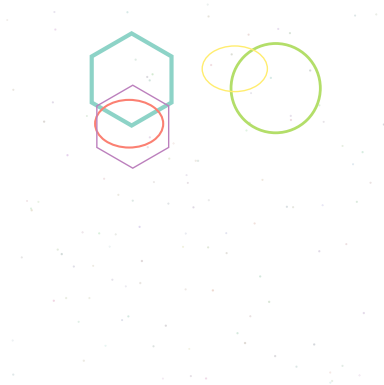[{"shape": "hexagon", "thickness": 3, "radius": 0.6, "center": [0.342, 0.794]}, {"shape": "oval", "thickness": 1.5, "radius": 0.44, "center": [0.335, 0.679]}, {"shape": "circle", "thickness": 2, "radius": 0.58, "center": [0.716, 0.771]}, {"shape": "hexagon", "thickness": 1, "radius": 0.54, "center": [0.345, 0.671]}, {"shape": "oval", "thickness": 1, "radius": 0.42, "center": [0.61, 0.821]}]